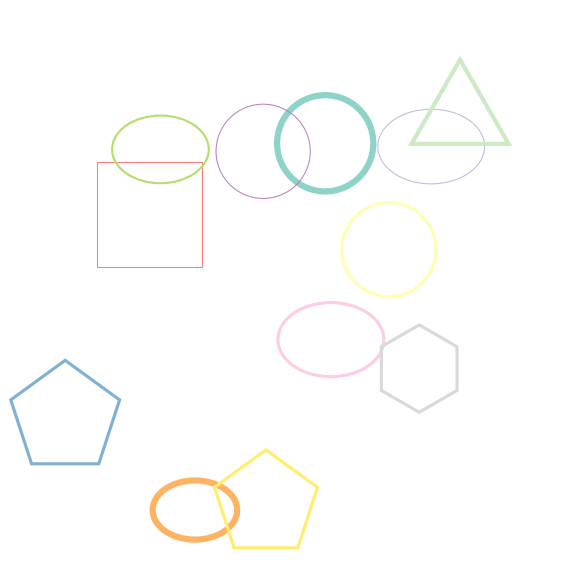[{"shape": "circle", "thickness": 3, "radius": 0.42, "center": [0.563, 0.751]}, {"shape": "circle", "thickness": 1.5, "radius": 0.41, "center": [0.673, 0.567]}, {"shape": "oval", "thickness": 0.5, "radius": 0.46, "center": [0.747, 0.745]}, {"shape": "square", "thickness": 0.5, "radius": 0.45, "center": [0.258, 0.628]}, {"shape": "pentagon", "thickness": 1.5, "radius": 0.5, "center": [0.113, 0.276]}, {"shape": "oval", "thickness": 3, "radius": 0.37, "center": [0.338, 0.116]}, {"shape": "oval", "thickness": 1, "radius": 0.42, "center": [0.278, 0.74]}, {"shape": "oval", "thickness": 1.5, "radius": 0.46, "center": [0.573, 0.411]}, {"shape": "hexagon", "thickness": 1.5, "radius": 0.38, "center": [0.726, 0.361]}, {"shape": "circle", "thickness": 0.5, "radius": 0.41, "center": [0.456, 0.737]}, {"shape": "triangle", "thickness": 2, "radius": 0.49, "center": [0.797, 0.799]}, {"shape": "pentagon", "thickness": 1.5, "radius": 0.47, "center": [0.461, 0.126]}]